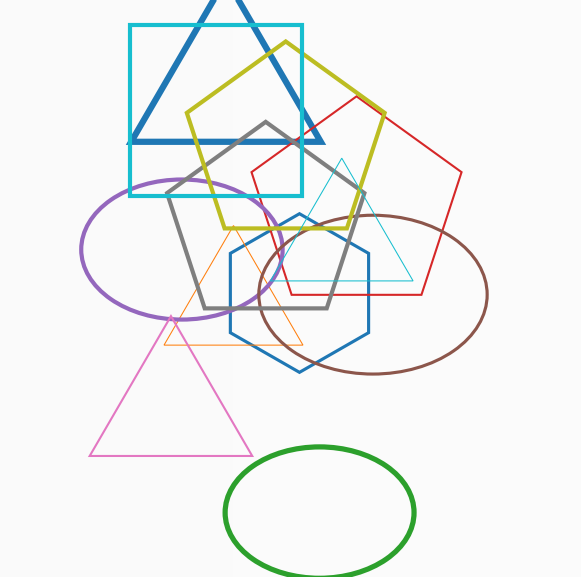[{"shape": "hexagon", "thickness": 1.5, "radius": 0.69, "center": [0.515, 0.492]}, {"shape": "triangle", "thickness": 3, "radius": 0.94, "center": [0.389, 0.848]}, {"shape": "triangle", "thickness": 0.5, "radius": 0.69, "center": [0.402, 0.471]}, {"shape": "oval", "thickness": 2.5, "radius": 0.81, "center": [0.55, 0.112]}, {"shape": "pentagon", "thickness": 1, "radius": 0.95, "center": [0.613, 0.642]}, {"shape": "oval", "thickness": 2, "radius": 0.87, "center": [0.313, 0.567]}, {"shape": "oval", "thickness": 1.5, "radius": 0.98, "center": [0.642, 0.489]}, {"shape": "triangle", "thickness": 1, "radius": 0.81, "center": [0.294, 0.29]}, {"shape": "pentagon", "thickness": 2, "radius": 0.89, "center": [0.457, 0.61]}, {"shape": "pentagon", "thickness": 2, "radius": 0.89, "center": [0.492, 0.748]}, {"shape": "square", "thickness": 2, "radius": 0.74, "center": [0.372, 0.808]}, {"shape": "triangle", "thickness": 0.5, "radius": 0.71, "center": [0.588, 0.584]}]